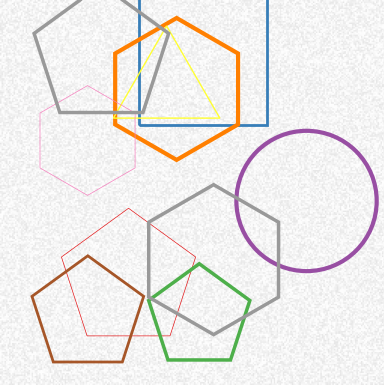[{"shape": "pentagon", "thickness": 0.5, "radius": 0.92, "center": [0.334, 0.276]}, {"shape": "square", "thickness": 2, "radius": 0.83, "center": [0.527, 0.842]}, {"shape": "pentagon", "thickness": 2.5, "radius": 0.69, "center": [0.518, 0.177]}, {"shape": "circle", "thickness": 3, "radius": 0.91, "center": [0.796, 0.478]}, {"shape": "hexagon", "thickness": 3, "radius": 0.92, "center": [0.459, 0.769]}, {"shape": "triangle", "thickness": 1, "radius": 0.8, "center": [0.433, 0.773]}, {"shape": "pentagon", "thickness": 2, "radius": 0.76, "center": [0.228, 0.183]}, {"shape": "hexagon", "thickness": 0.5, "radius": 0.71, "center": [0.227, 0.635]}, {"shape": "hexagon", "thickness": 2.5, "radius": 0.97, "center": [0.555, 0.326]}, {"shape": "pentagon", "thickness": 2.5, "radius": 0.92, "center": [0.263, 0.856]}]